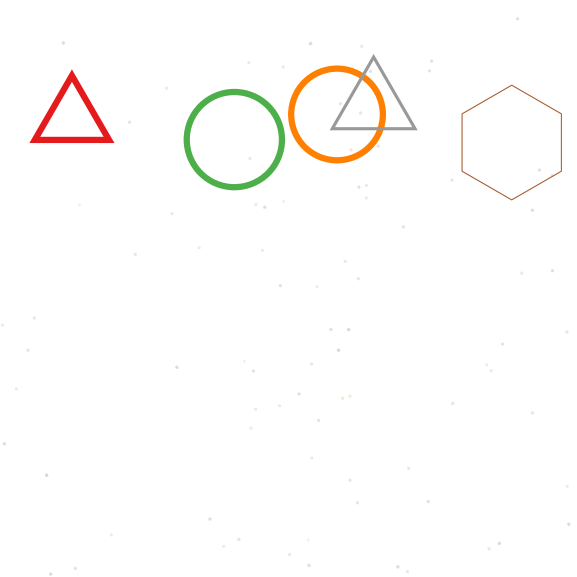[{"shape": "triangle", "thickness": 3, "radius": 0.37, "center": [0.125, 0.794]}, {"shape": "circle", "thickness": 3, "radius": 0.41, "center": [0.406, 0.757]}, {"shape": "circle", "thickness": 3, "radius": 0.4, "center": [0.584, 0.801]}, {"shape": "hexagon", "thickness": 0.5, "radius": 0.5, "center": [0.886, 0.752]}, {"shape": "triangle", "thickness": 1.5, "radius": 0.41, "center": [0.647, 0.818]}]